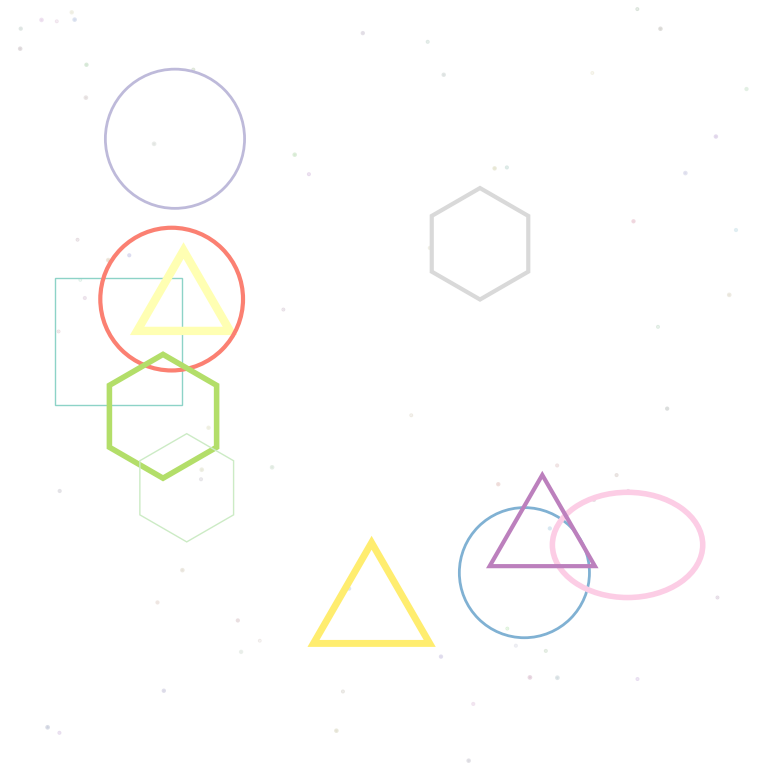[{"shape": "square", "thickness": 0.5, "radius": 0.41, "center": [0.154, 0.556]}, {"shape": "triangle", "thickness": 3, "radius": 0.35, "center": [0.238, 0.605]}, {"shape": "circle", "thickness": 1, "radius": 0.45, "center": [0.227, 0.82]}, {"shape": "circle", "thickness": 1.5, "radius": 0.46, "center": [0.223, 0.612]}, {"shape": "circle", "thickness": 1, "radius": 0.42, "center": [0.681, 0.256]}, {"shape": "hexagon", "thickness": 2, "radius": 0.4, "center": [0.212, 0.459]}, {"shape": "oval", "thickness": 2, "radius": 0.49, "center": [0.815, 0.292]}, {"shape": "hexagon", "thickness": 1.5, "radius": 0.36, "center": [0.623, 0.683]}, {"shape": "triangle", "thickness": 1.5, "radius": 0.39, "center": [0.704, 0.304]}, {"shape": "hexagon", "thickness": 0.5, "radius": 0.35, "center": [0.242, 0.367]}, {"shape": "triangle", "thickness": 2.5, "radius": 0.44, "center": [0.483, 0.208]}]